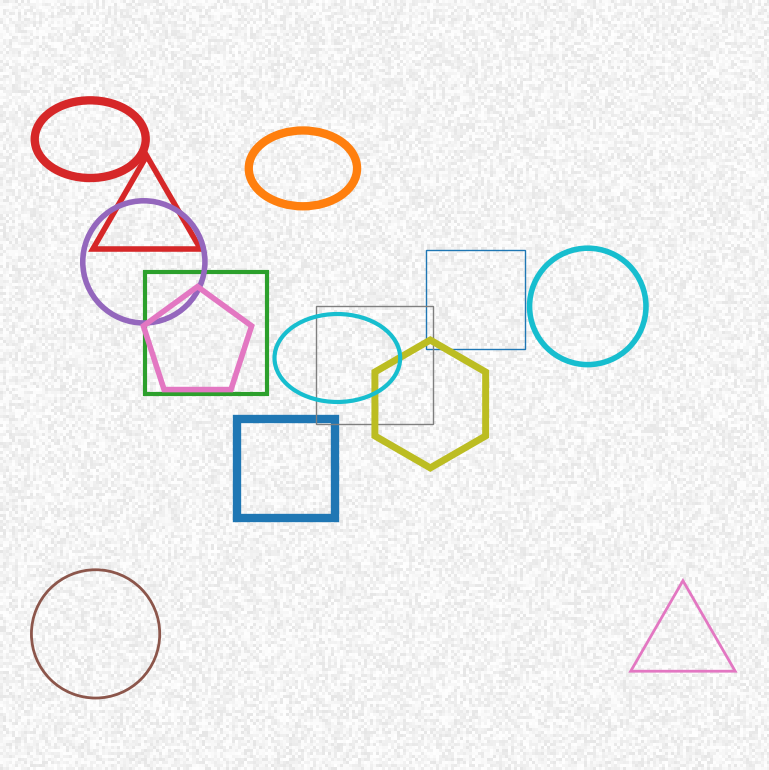[{"shape": "square", "thickness": 3, "radius": 0.32, "center": [0.371, 0.392]}, {"shape": "square", "thickness": 0.5, "radius": 0.32, "center": [0.618, 0.611]}, {"shape": "oval", "thickness": 3, "radius": 0.35, "center": [0.393, 0.781]}, {"shape": "square", "thickness": 1.5, "radius": 0.4, "center": [0.267, 0.568]}, {"shape": "oval", "thickness": 3, "radius": 0.36, "center": [0.117, 0.819]}, {"shape": "triangle", "thickness": 2, "radius": 0.4, "center": [0.191, 0.717]}, {"shape": "circle", "thickness": 2, "radius": 0.4, "center": [0.187, 0.66]}, {"shape": "circle", "thickness": 1, "radius": 0.42, "center": [0.124, 0.177]}, {"shape": "pentagon", "thickness": 2, "radius": 0.37, "center": [0.257, 0.554]}, {"shape": "triangle", "thickness": 1, "radius": 0.39, "center": [0.887, 0.167]}, {"shape": "square", "thickness": 0.5, "radius": 0.38, "center": [0.486, 0.526]}, {"shape": "hexagon", "thickness": 2.5, "radius": 0.42, "center": [0.559, 0.475]}, {"shape": "oval", "thickness": 1.5, "radius": 0.41, "center": [0.438, 0.535]}, {"shape": "circle", "thickness": 2, "radius": 0.38, "center": [0.763, 0.602]}]